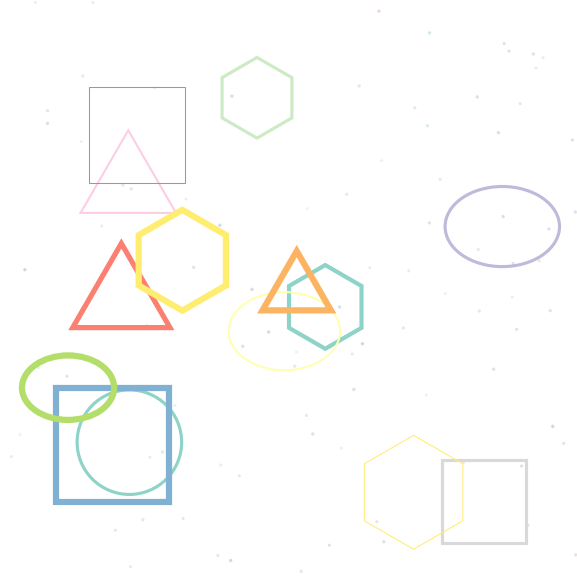[{"shape": "circle", "thickness": 1.5, "radius": 0.45, "center": [0.224, 0.233]}, {"shape": "hexagon", "thickness": 2, "radius": 0.36, "center": [0.563, 0.468]}, {"shape": "oval", "thickness": 1, "radius": 0.48, "center": [0.492, 0.426]}, {"shape": "oval", "thickness": 1.5, "radius": 0.5, "center": [0.87, 0.607]}, {"shape": "triangle", "thickness": 2.5, "radius": 0.49, "center": [0.21, 0.48]}, {"shape": "square", "thickness": 3, "radius": 0.49, "center": [0.195, 0.228]}, {"shape": "triangle", "thickness": 3, "radius": 0.34, "center": [0.514, 0.496]}, {"shape": "oval", "thickness": 3, "radius": 0.4, "center": [0.118, 0.328]}, {"shape": "triangle", "thickness": 1, "radius": 0.48, "center": [0.222, 0.678]}, {"shape": "square", "thickness": 1.5, "radius": 0.36, "center": [0.838, 0.131]}, {"shape": "square", "thickness": 0.5, "radius": 0.42, "center": [0.237, 0.765]}, {"shape": "hexagon", "thickness": 1.5, "radius": 0.35, "center": [0.445, 0.83]}, {"shape": "hexagon", "thickness": 0.5, "radius": 0.49, "center": [0.716, 0.147]}, {"shape": "hexagon", "thickness": 3, "radius": 0.44, "center": [0.316, 0.548]}]